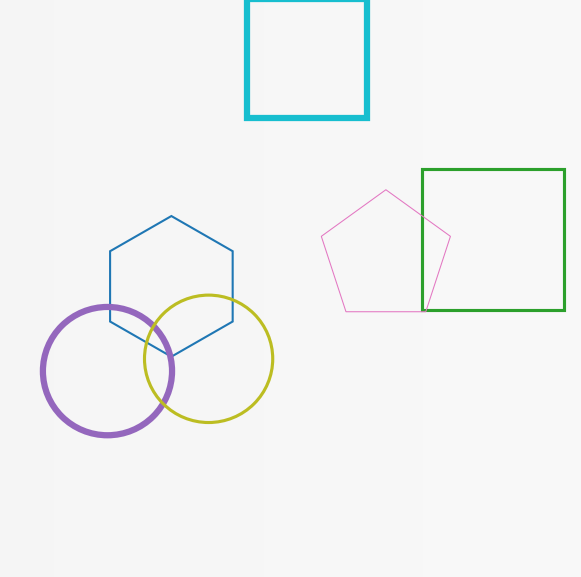[{"shape": "hexagon", "thickness": 1, "radius": 0.61, "center": [0.295, 0.503]}, {"shape": "square", "thickness": 1.5, "radius": 0.61, "center": [0.848, 0.585]}, {"shape": "circle", "thickness": 3, "radius": 0.56, "center": [0.185, 0.357]}, {"shape": "pentagon", "thickness": 0.5, "radius": 0.58, "center": [0.664, 0.554]}, {"shape": "circle", "thickness": 1.5, "radius": 0.55, "center": [0.359, 0.378]}, {"shape": "square", "thickness": 3, "radius": 0.51, "center": [0.528, 0.898]}]